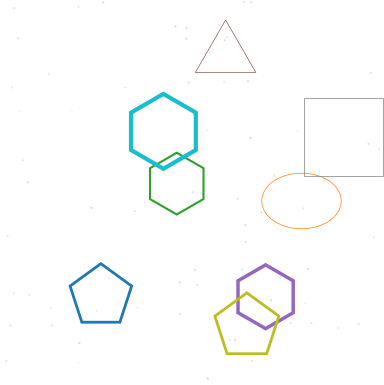[{"shape": "pentagon", "thickness": 2, "radius": 0.42, "center": [0.262, 0.231]}, {"shape": "oval", "thickness": 0.5, "radius": 0.52, "center": [0.783, 0.478]}, {"shape": "hexagon", "thickness": 1.5, "radius": 0.4, "center": [0.459, 0.523]}, {"shape": "hexagon", "thickness": 2.5, "radius": 0.41, "center": [0.69, 0.229]}, {"shape": "triangle", "thickness": 0.5, "radius": 0.45, "center": [0.586, 0.857]}, {"shape": "square", "thickness": 0.5, "radius": 0.51, "center": [0.892, 0.644]}, {"shape": "pentagon", "thickness": 2, "radius": 0.44, "center": [0.641, 0.152]}, {"shape": "hexagon", "thickness": 3, "radius": 0.49, "center": [0.424, 0.659]}]